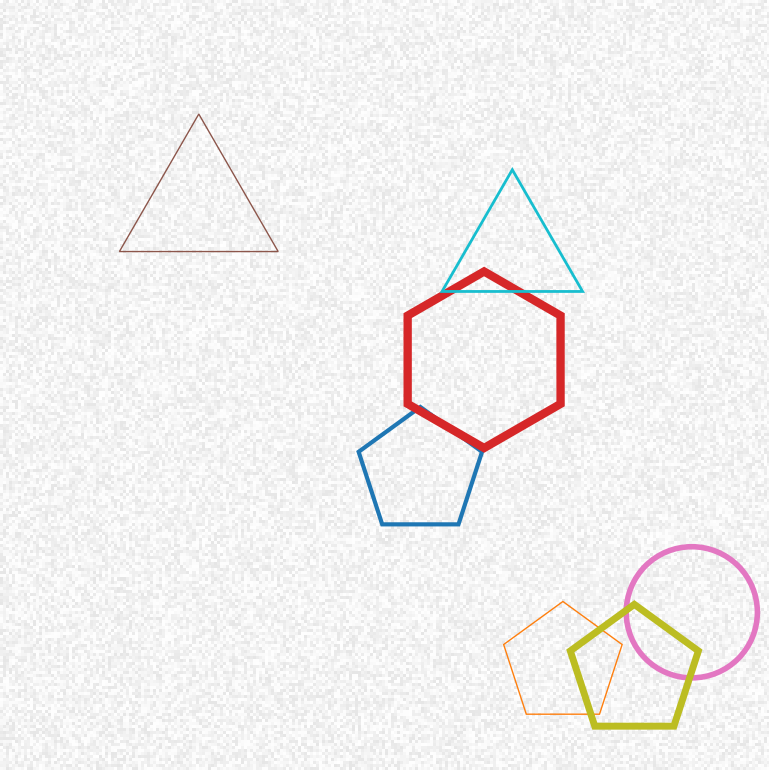[{"shape": "pentagon", "thickness": 1.5, "radius": 0.42, "center": [0.546, 0.387]}, {"shape": "pentagon", "thickness": 0.5, "radius": 0.4, "center": [0.731, 0.138]}, {"shape": "hexagon", "thickness": 3, "radius": 0.57, "center": [0.629, 0.533]}, {"shape": "triangle", "thickness": 0.5, "radius": 0.6, "center": [0.258, 0.733]}, {"shape": "circle", "thickness": 2, "radius": 0.43, "center": [0.898, 0.205]}, {"shape": "pentagon", "thickness": 2.5, "radius": 0.44, "center": [0.824, 0.128]}, {"shape": "triangle", "thickness": 1, "radius": 0.53, "center": [0.665, 0.674]}]